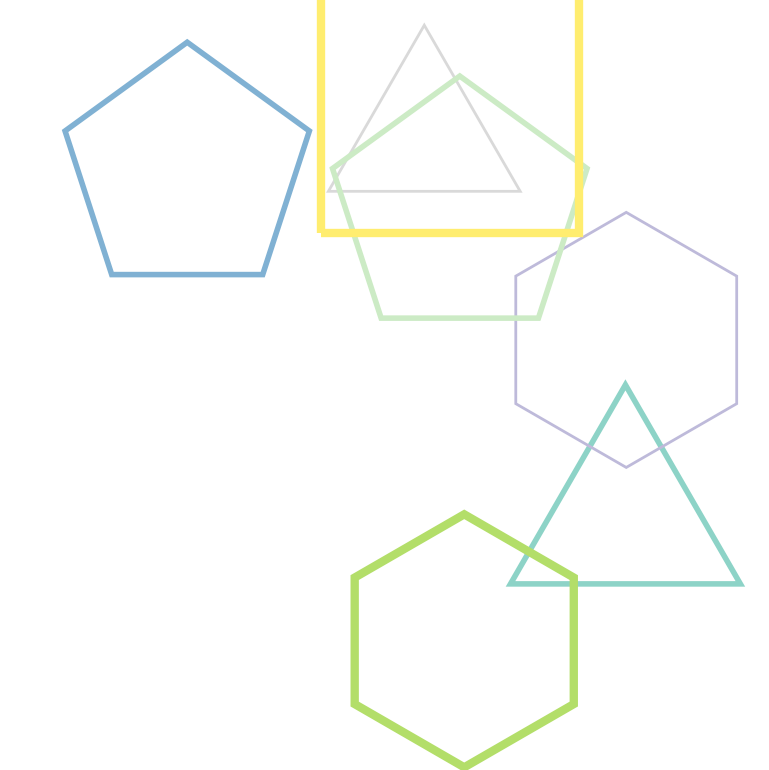[{"shape": "triangle", "thickness": 2, "radius": 0.86, "center": [0.812, 0.328]}, {"shape": "hexagon", "thickness": 1, "radius": 0.83, "center": [0.813, 0.559]}, {"shape": "pentagon", "thickness": 2, "radius": 0.83, "center": [0.243, 0.778]}, {"shape": "hexagon", "thickness": 3, "radius": 0.82, "center": [0.603, 0.168]}, {"shape": "triangle", "thickness": 1, "radius": 0.72, "center": [0.551, 0.823]}, {"shape": "pentagon", "thickness": 2, "radius": 0.87, "center": [0.597, 0.727]}, {"shape": "square", "thickness": 3, "radius": 0.84, "center": [0.584, 0.865]}]